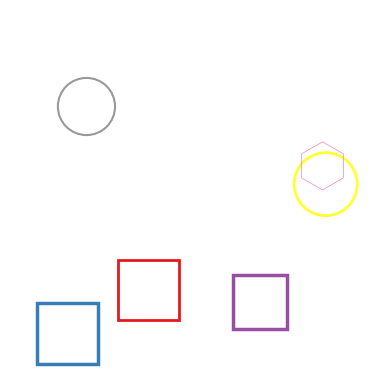[{"shape": "square", "thickness": 2, "radius": 0.4, "center": [0.385, 0.247]}, {"shape": "square", "thickness": 2.5, "radius": 0.4, "center": [0.175, 0.133]}, {"shape": "square", "thickness": 2.5, "radius": 0.35, "center": [0.676, 0.215]}, {"shape": "circle", "thickness": 2, "radius": 0.41, "center": [0.846, 0.522]}, {"shape": "hexagon", "thickness": 0.5, "radius": 0.31, "center": [0.838, 0.569]}, {"shape": "circle", "thickness": 1.5, "radius": 0.37, "center": [0.225, 0.723]}]